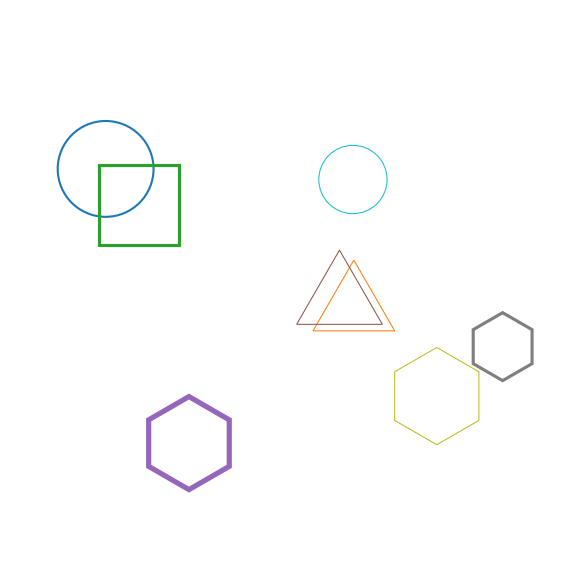[{"shape": "circle", "thickness": 1, "radius": 0.41, "center": [0.183, 0.707]}, {"shape": "triangle", "thickness": 0.5, "radius": 0.41, "center": [0.613, 0.467]}, {"shape": "square", "thickness": 1.5, "radius": 0.34, "center": [0.241, 0.644]}, {"shape": "hexagon", "thickness": 2.5, "radius": 0.4, "center": [0.327, 0.232]}, {"shape": "triangle", "thickness": 0.5, "radius": 0.43, "center": [0.588, 0.48]}, {"shape": "hexagon", "thickness": 1.5, "radius": 0.29, "center": [0.87, 0.399]}, {"shape": "hexagon", "thickness": 0.5, "radius": 0.42, "center": [0.756, 0.313]}, {"shape": "circle", "thickness": 0.5, "radius": 0.3, "center": [0.611, 0.688]}]